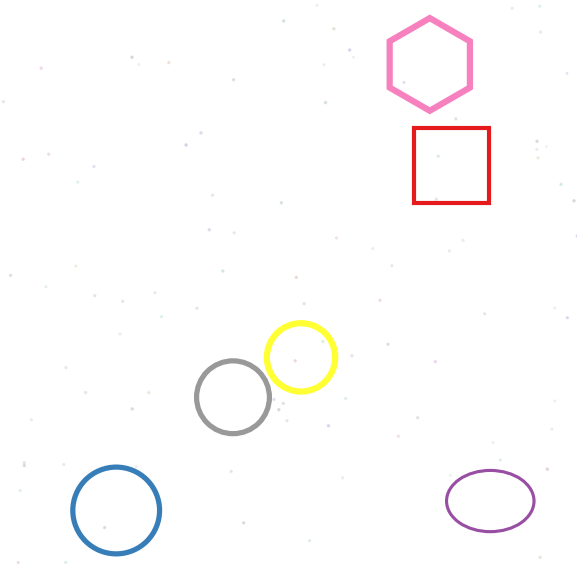[{"shape": "square", "thickness": 2, "radius": 0.32, "center": [0.782, 0.713]}, {"shape": "circle", "thickness": 2.5, "radius": 0.38, "center": [0.201, 0.115]}, {"shape": "oval", "thickness": 1.5, "radius": 0.38, "center": [0.849, 0.132]}, {"shape": "circle", "thickness": 3, "radius": 0.3, "center": [0.521, 0.38]}, {"shape": "hexagon", "thickness": 3, "radius": 0.4, "center": [0.744, 0.888]}, {"shape": "circle", "thickness": 2.5, "radius": 0.32, "center": [0.403, 0.311]}]